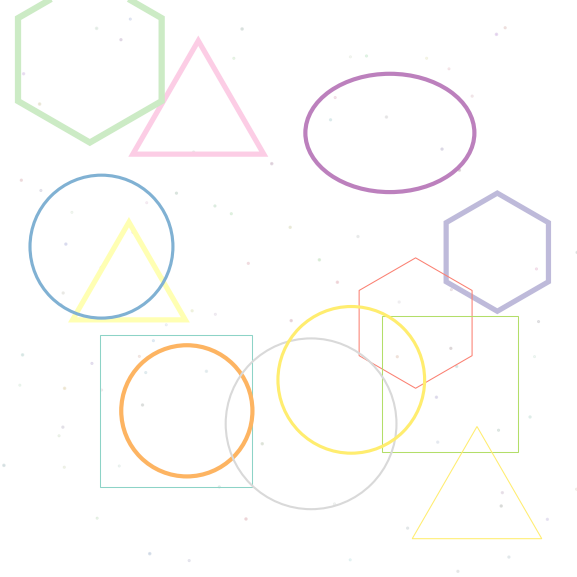[{"shape": "square", "thickness": 0.5, "radius": 0.66, "center": [0.305, 0.287]}, {"shape": "triangle", "thickness": 2.5, "radius": 0.56, "center": [0.223, 0.502]}, {"shape": "hexagon", "thickness": 2.5, "radius": 0.51, "center": [0.861, 0.562]}, {"shape": "hexagon", "thickness": 0.5, "radius": 0.56, "center": [0.72, 0.44]}, {"shape": "circle", "thickness": 1.5, "radius": 0.62, "center": [0.176, 0.572]}, {"shape": "circle", "thickness": 2, "radius": 0.57, "center": [0.324, 0.288]}, {"shape": "square", "thickness": 0.5, "radius": 0.59, "center": [0.779, 0.335]}, {"shape": "triangle", "thickness": 2.5, "radius": 0.65, "center": [0.343, 0.798]}, {"shape": "circle", "thickness": 1, "radius": 0.74, "center": [0.539, 0.265]}, {"shape": "oval", "thickness": 2, "radius": 0.73, "center": [0.675, 0.769]}, {"shape": "hexagon", "thickness": 3, "radius": 0.72, "center": [0.156, 0.896]}, {"shape": "triangle", "thickness": 0.5, "radius": 0.65, "center": [0.826, 0.131]}, {"shape": "circle", "thickness": 1.5, "radius": 0.63, "center": [0.608, 0.341]}]